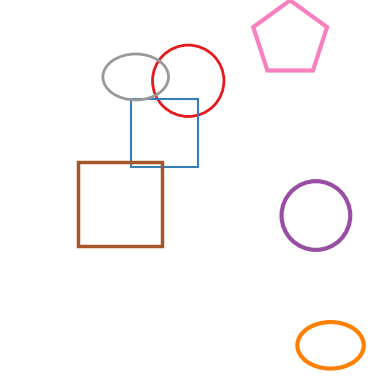[{"shape": "circle", "thickness": 2, "radius": 0.46, "center": [0.489, 0.79]}, {"shape": "square", "thickness": 1.5, "radius": 0.44, "center": [0.427, 0.654]}, {"shape": "circle", "thickness": 3, "radius": 0.45, "center": [0.821, 0.44]}, {"shape": "oval", "thickness": 3, "radius": 0.43, "center": [0.859, 0.103]}, {"shape": "square", "thickness": 2.5, "radius": 0.54, "center": [0.312, 0.469]}, {"shape": "pentagon", "thickness": 3, "radius": 0.5, "center": [0.754, 0.898]}, {"shape": "oval", "thickness": 2, "radius": 0.43, "center": [0.352, 0.8]}]